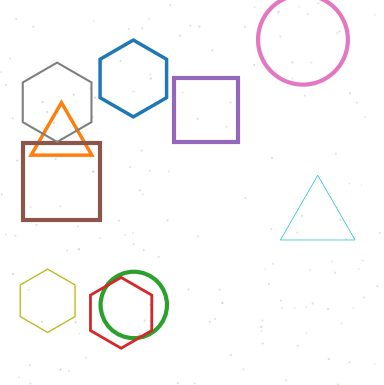[{"shape": "hexagon", "thickness": 2.5, "radius": 0.5, "center": [0.346, 0.796]}, {"shape": "triangle", "thickness": 2.5, "radius": 0.45, "center": [0.16, 0.642]}, {"shape": "circle", "thickness": 3, "radius": 0.43, "center": [0.347, 0.208]}, {"shape": "hexagon", "thickness": 2, "radius": 0.46, "center": [0.315, 0.187]}, {"shape": "square", "thickness": 3, "radius": 0.42, "center": [0.536, 0.715]}, {"shape": "square", "thickness": 3, "radius": 0.5, "center": [0.16, 0.528]}, {"shape": "circle", "thickness": 3, "radius": 0.58, "center": [0.787, 0.897]}, {"shape": "hexagon", "thickness": 1.5, "radius": 0.52, "center": [0.148, 0.734]}, {"shape": "hexagon", "thickness": 1, "radius": 0.41, "center": [0.124, 0.219]}, {"shape": "triangle", "thickness": 0.5, "radius": 0.56, "center": [0.825, 0.433]}]